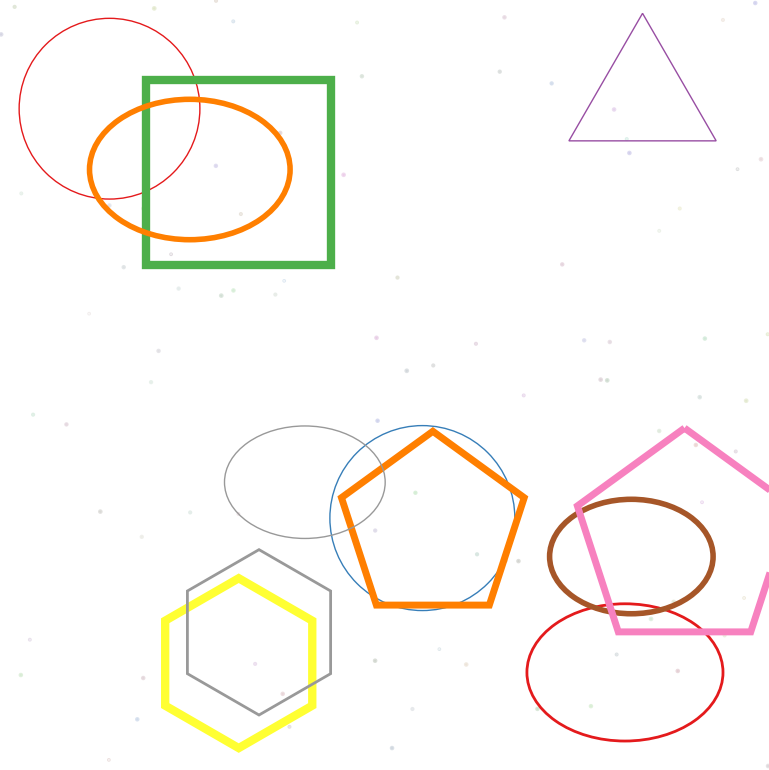[{"shape": "oval", "thickness": 1, "radius": 0.64, "center": [0.812, 0.127]}, {"shape": "circle", "thickness": 0.5, "radius": 0.59, "center": [0.142, 0.859]}, {"shape": "circle", "thickness": 0.5, "radius": 0.6, "center": [0.549, 0.327]}, {"shape": "square", "thickness": 3, "radius": 0.6, "center": [0.31, 0.776]}, {"shape": "triangle", "thickness": 0.5, "radius": 0.55, "center": [0.834, 0.872]}, {"shape": "pentagon", "thickness": 2.5, "radius": 0.62, "center": [0.562, 0.315]}, {"shape": "oval", "thickness": 2, "radius": 0.65, "center": [0.246, 0.78]}, {"shape": "hexagon", "thickness": 3, "radius": 0.55, "center": [0.31, 0.139]}, {"shape": "oval", "thickness": 2, "radius": 0.53, "center": [0.82, 0.277]}, {"shape": "pentagon", "thickness": 2.5, "radius": 0.73, "center": [0.889, 0.298]}, {"shape": "hexagon", "thickness": 1, "radius": 0.54, "center": [0.336, 0.179]}, {"shape": "oval", "thickness": 0.5, "radius": 0.52, "center": [0.396, 0.374]}]